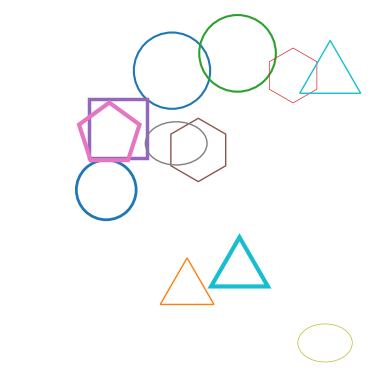[{"shape": "circle", "thickness": 2, "radius": 0.39, "center": [0.276, 0.507]}, {"shape": "circle", "thickness": 1.5, "radius": 0.5, "center": [0.447, 0.816]}, {"shape": "triangle", "thickness": 1, "radius": 0.4, "center": [0.486, 0.25]}, {"shape": "circle", "thickness": 1.5, "radius": 0.5, "center": [0.617, 0.861]}, {"shape": "hexagon", "thickness": 0.5, "radius": 0.36, "center": [0.761, 0.804]}, {"shape": "square", "thickness": 2.5, "radius": 0.38, "center": [0.306, 0.666]}, {"shape": "hexagon", "thickness": 1, "radius": 0.41, "center": [0.515, 0.61]}, {"shape": "pentagon", "thickness": 3, "radius": 0.41, "center": [0.284, 0.651]}, {"shape": "oval", "thickness": 1, "radius": 0.4, "center": [0.458, 0.628]}, {"shape": "oval", "thickness": 0.5, "radius": 0.35, "center": [0.844, 0.109]}, {"shape": "triangle", "thickness": 3, "radius": 0.43, "center": [0.622, 0.299]}, {"shape": "triangle", "thickness": 1, "radius": 0.46, "center": [0.858, 0.803]}]